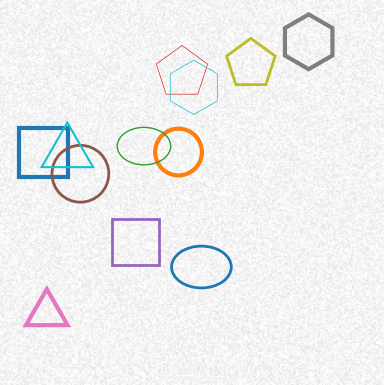[{"shape": "oval", "thickness": 2, "radius": 0.39, "center": [0.523, 0.306]}, {"shape": "square", "thickness": 3, "radius": 0.32, "center": [0.113, 0.604]}, {"shape": "circle", "thickness": 3, "radius": 0.3, "center": [0.464, 0.605]}, {"shape": "oval", "thickness": 1, "radius": 0.35, "center": [0.374, 0.621]}, {"shape": "pentagon", "thickness": 0.5, "radius": 0.35, "center": [0.473, 0.812]}, {"shape": "square", "thickness": 2, "radius": 0.3, "center": [0.352, 0.371]}, {"shape": "circle", "thickness": 2, "radius": 0.37, "center": [0.209, 0.549]}, {"shape": "triangle", "thickness": 3, "radius": 0.31, "center": [0.122, 0.187]}, {"shape": "hexagon", "thickness": 3, "radius": 0.36, "center": [0.802, 0.891]}, {"shape": "pentagon", "thickness": 2, "radius": 0.33, "center": [0.652, 0.834]}, {"shape": "triangle", "thickness": 1.5, "radius": 0.39, "center": [0.175, 0.604]}, {"shape": "hexagon", "thickness": 0.5, "radius": 0.35, "center": [0.503, 0.773]}]